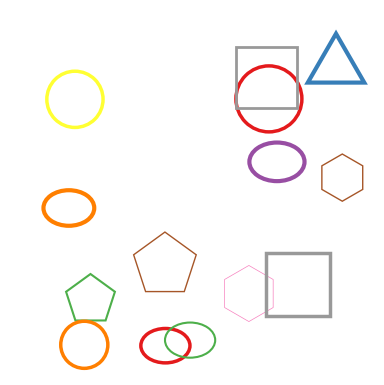[{"shape": "oval", "thickness": 2.5, "radius": 0.32, "center": [0.43, 0.102]}, {"shape": "circle", "thickness": 2.5, "radius": 0.43, "center": [0.698, 0.743]}, {"shape": "triangle", "thickness": 3, "radius": 0.42, "center": [0.873, 0.828]}, {"shape": "oval", "thickness": 1.5, "radius": 0.33, "center": [0.494, 0.117]}, {"shape": "pentagon", "thickness": 1.5, "radius": 0.33, "center": [0.235, 0.222]}, {"shape": "oval", "thickness": 3, "radius": 0.36, "center": [0.719, 0.58]}, {"shape": "circle", "thickness": 2.5, "radius": 0.31, "center": [0.219, 0.104]}, {"shape": "oval", "thickness": 3, "radius": 0.33, "center": [0.179, 0.46]}, {"shape": "circle", "thickness": 2.5, "radius": 0.37, "center": [0.195, 0.742]}, {"shape": "hexagon", "thickness": 1, "radius": 0.31, "center": [0.889, 0.539]}, {"shape": "pentagon", "thickness": 1, "radius": 0.43, "center": [0.428, 0.312]}, {"shape": "hexagon", "thickness": 0.5, "radius": 0.36, "center": [0.646, 0.238]}, {"shape": "square", "thickness": 2, "radius": 0.39, "center": [0.692, 0.799]}, {"shape": "square", "thickness": 2.5, "radius": 0.41, "center": [0.775, 0.261]}]